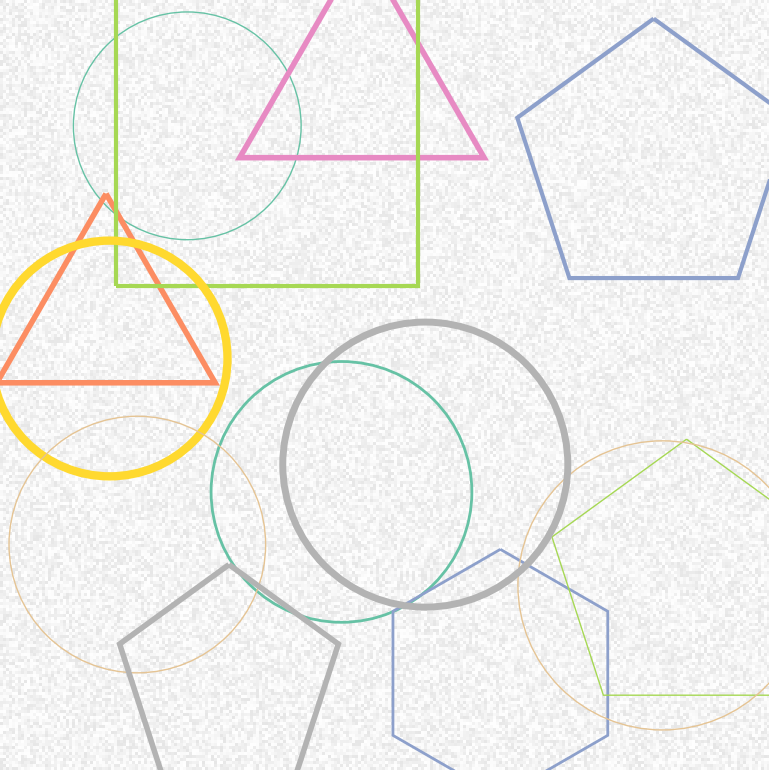[{"shape": "circle", "thickness": 0.5, "radius": 0.74, "center": [0.243, 0.837]}, {"shape": "circle", "thickness": 1, "radius": 0.85, "center": [0.443, 0.361]}, {"shape": "triangle", "thickness": 2, "radius": 0.82, "center": [0.138, 0.585]}, {"shape": "hexagon", "thickness": 1, "radius": 0.81, "center": [0.65, 0.126]}, {"shape": "pentagon", "thickness": 1.5, "radius": 0.93, "center": [0.849, 0.79]}, {"shape": "triangle", "thickness": 2, "radius": 0.92, "center": [0.47, 0.887]}, {"shape": "square", "thickness": 1.5, "radius": 0.98, "center": [0.347, 0.824]}, {"shape": "pentagon", "thickness": 0.5, "radius": 0.92, "center": [0.892, 0.246]}, {"shape": "circle", "thickness": 3, "radius": 0.77, "center": [0.142, 0.534]}, {"shape": "circle", "thickness": 0.5, "radius": 0.94, "center": [0.86, 0.24]}, {"shape": "circle", "thickness": 0.5, "radius": 0.83, "center": [0.178, 0.293]}, {"shape": "circle", "thickness": 2.5, "radius": 0.93, "center": [0.552, 0.397]}, {"shape": "pentagon", "thickness": 2, "radius": 0.75, "center": [0.297, 0.117]}]